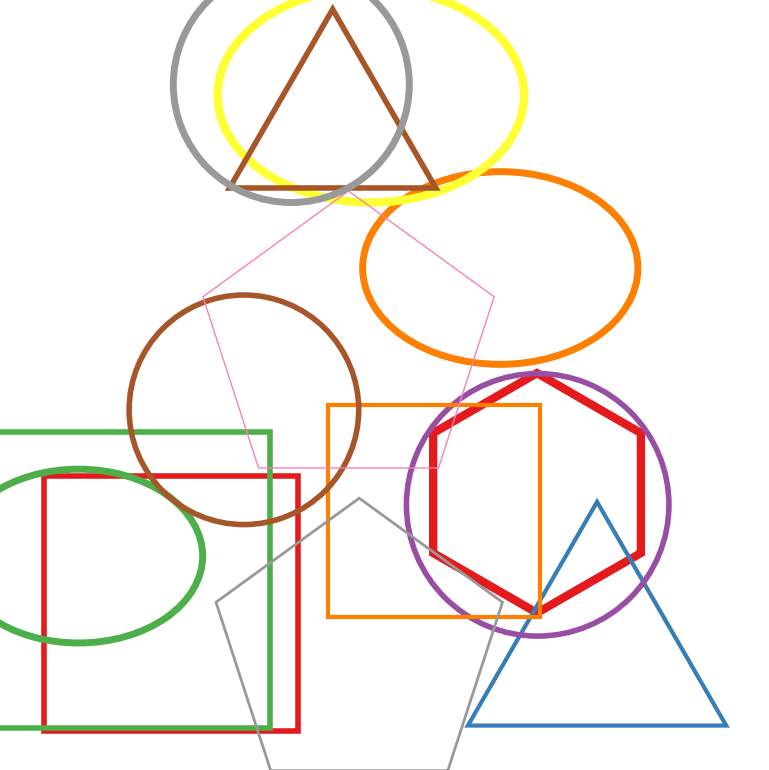[{"shape": "square", "thickness": 2, "radius": 0.83, "center": [0.222, 0.216]}, {"shape": "hexagon", "thickness": 3, "radius": 0.78, "center": [0.697, 0.36]}, {"shape": "triangle", "thickness": 1.5, "radius": 0.97, "center": [0.775, 0.155]}, {"shape": "oval", "thickness": 2.5, "radius": 0.81, "center": [0.102, 0.278]}, {"shape": "square", "thickness": 2, "radius": 0.96, "center": [0.158, 0.246]}, {"shape": "circle", "thickness": 2, "radius": 0.85, "center": [0.698, 0.344]}, {"shape": "square", "thickness": 1.5, "radius": 0.69, "center": [0.564, 0.337]}, {"shape": "oval", "thickness": 2.5, "radius": 0.89, "center": [0.65, 0.652]}, {"shape": "oval", "thickness": 3, "radius": 1.0, "center": [0.482, 0.876]}, {"shape": "triangle", "thickness": 2, "radius": 0.77, "center": [0.432, 0.833]}, {"shape": "circle", "thickness": 2, "radius": 0.75, "center": [0.317, 0.468]}, {"shape": "pentagon", "thickness": 0.5, "radius": 0.99, "center": [0.453, 0.553]}, {"shape": "circle", "thickness": 2.5, "radius": 0.77, "center": [0.378, 0.89]}, {"shape": "pentagon", "thickness": 1, "radius": 0.98, "center": [0.467, 0.157]}]